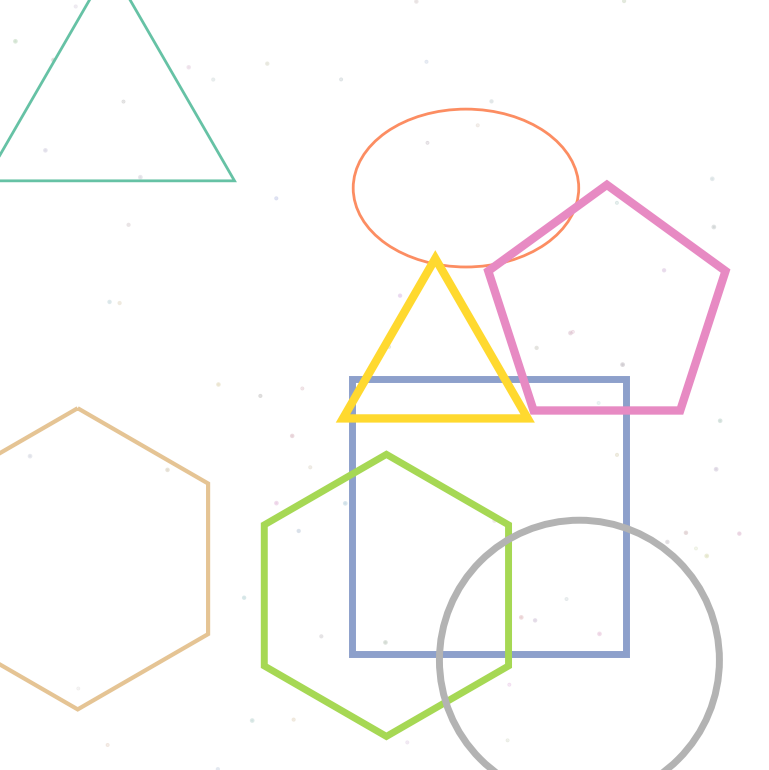[{"shape": "triangle", "thickness": 1, "radius": 0.94, "center": [0.143, 0.859]}, {"shape": "oval", "thickness": 1, "radius": 0.73, "center": [0.605, 0.756]}, {"shape": "square", "thickness": 2.5, "radius": 0.89, "center": [0.635, 0.33]}, {"shape": "pentagon", "thickness": 3, "radius": 0.81, "center": [0.788, 0.598]}, {"shape": "hexagon", "thickness": 2.5, "radius": 0.92, "center": [0.502, 0.227]}, {"shape": "triangle", "thickness": 3, "radius": 0.69, "center": [0.565, 0.526]}, {"shape": "hexagon", "thickness": 1.5, "radius": 0.98, "center": [0.101, 0.274]}, {"shape": "circle", "thickness": 2.5, "radius": 0.91, "center": [0.753, 0.143]}]